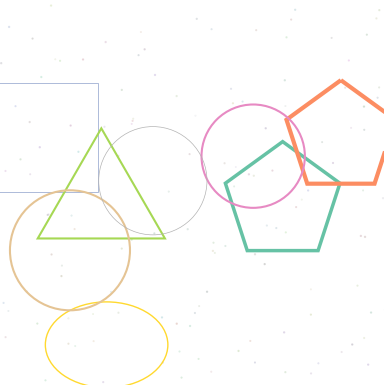[{"shape": "pentagon", "thickness": 2.5, "radius": 0.78, "center": [0.734, 0.476]}, {"shape": "pentagon", "thickness": 3, "radius": 0.74, "center": [0.885, 0.643]}, {"shape": "square", "thickness": 0.5, "radius": 0.71, "center": [0.113, 0.643]}, {"shape": "circle", "thickness": 1.5, "radius": 0.67, "center": [0.658, 0.594]}, {"shape": "triangle", "thickness": 1.5, "radius": 0.95, "center": [0.263, 0.476]}, {"shape": "oval", "thickness": 1, "radius": 0.8, "center": [0.277, 0.104]}, {"shape": "circle", "thickness": 1.5, "radius": 0.78, "center": [0.182, 0.35]}, {"shape": "circle", "thickness": 0.5, "radius": 0.7, "center": [0.397, 0.531]}]